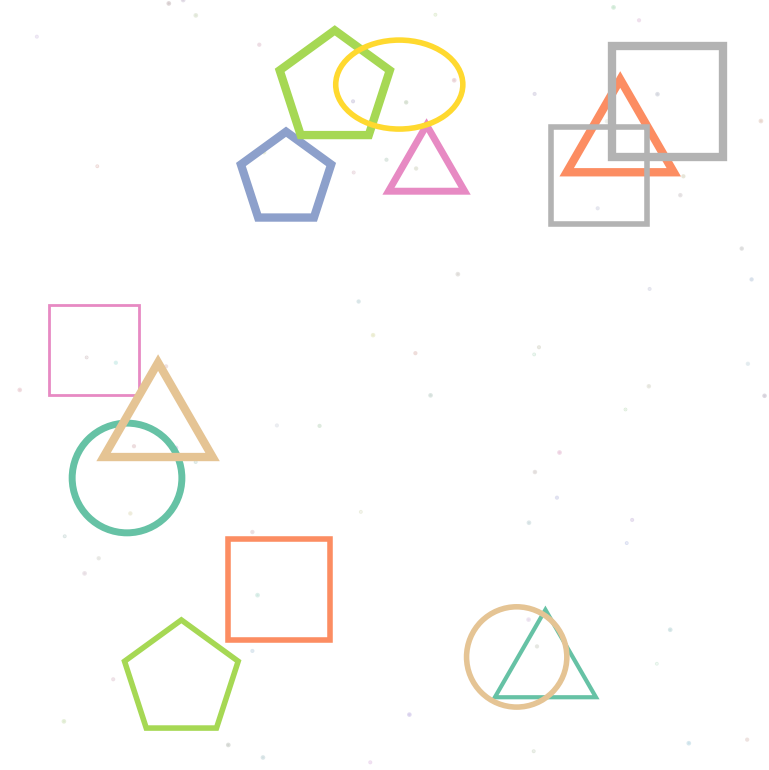[{"shape": "circle", "thickness": 2.5, "radius": 0.36, "center": [0.165, 0.379]}, {"shape": "triangle", "thickness": 1.5, "radius": 0.38, "center": [0.708, 0.132]}, {"shape": "triangle", "thickness": 3, "radius": 0.4, "center": [0.805, 0.816]}, {"shape": "square", "thickness": 2, "radius": 0.33, "center": [0.362, 0.234]}, {"shape": "pentagon", "thickness": 3, "radius": 0.31, "center": [0.371, 0.767]}, {"shape": "square", "thickness": 1, "radius": 0.29, "center": [0.122, 0.545]}, {"shape": "triangle", "thickness": 2.5, "radius": 0.29, "center": [0.554, 0.78]}, {"shape": "pentagon", "thickness": 3, "radius": 0.38, "center": [0.435, 0.885]}, {"shape": "pentagon", "thickness": 2, "radius": 0.39, "center": [0.236, 0.117]}, {"shape": "oval", "thickness": 2, "radius": 0.41, "center": [0.519, 0.89]}, {"shape": "triangle", "thickness": 3, "radius": 0.41, "center": [0.205, 0.447]}, {"shape": "circle", "thickness": 2, "radius": 0.33, "center": [0.671, 0.147]}, {"shape": "square", "thickness": 3, "radius": 0.36, "center": [0.867, 0.868]}, {"shape": "square", "thickness": 2, "radius": 0.31, "center": [0.778, 0.772]}]